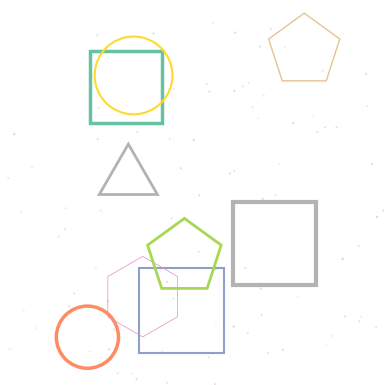[{"shape": "square", "thickness": 2.5, "radius": 0.47, "center": [0.327, 0.773]}, {"shape": "circle", "thickness": 2.5, "radius": 0.4, "center": [0.227, 0.124]}, {"shape": "square", "thickness": 1.5, "radius": 0.55, "center": [0.471, 0.194]}, {"shape": "hexagon", "thickness": 0.5, "radius": 0.52, "center": [0.371, 0.229]}, {"shape": "pentagon", "thickness": 2, "radius": 0.5, "center": [0.479, 0.332]}, {"shape": "circle", "thickness": 1.5, "radius": 0.51, "center": [0.347, 0.804]}, {"shape": "pentagon", "thickness": 1, "radius": 0.49, "center": [0.79, 0.869]}, {"shape": "square", "thickness": 3, "radius": 0.54, "center": [0.713, 0.368]}, {"shape": "triangle", "thickness": 2, "radius": 0.44, "center": [0.333, 0.538]}]